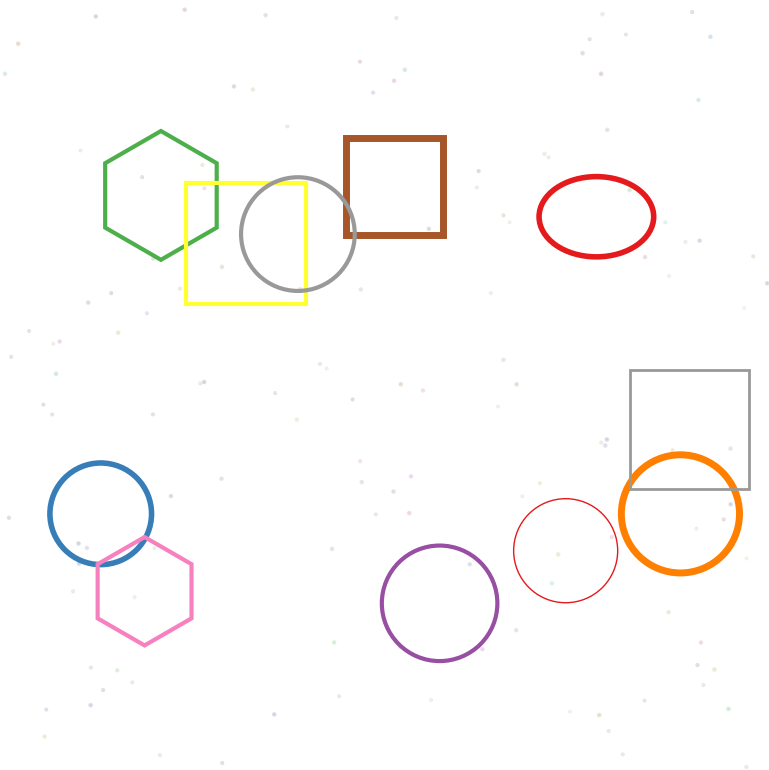[{"shape": "circle", "thickness": 0.5, "radius": 0.34, "center": [0.735, 0.285]}, {"shape": "oval", "thickness": 2, "radius": 0.37, "center": [0.775, 0.719]}, {"shape": "circle", "thickness": 2, "radius": 0.33, "center": [0.131, 0.333]}, {"shape": "hexagon", "thickness": 1.5, "radius": 0.42, "center": [0.209, 0.746]}, {"shape": "circle", "thickness": 1.5, "radius": 0.38, "center": [0.571, 0.216]}, {"shape": "circle", "thickness": 2.5, "radius": 0.38, "center": [0.884, 0.333]}, {"shape": "square", "thickness": 1.5, "radius": 0.39, "center": [0.32, 0.683]}, {"shape": "square", "thickness": 2.5, "radius": 0.32, "center": [0.512, 0.758]}, {"shape": "hexagon", "thickness": 1.5, "radius": 0.35, "center": [0.188, 0.232]}, {"shape": "circle", "thickness": 1.5, "radius": 0.37, "center": [0.387, 0.696]}, {"shape": "square", "thickness": 1, "radius": 0.39, "center": [0.896, 0.442]}]